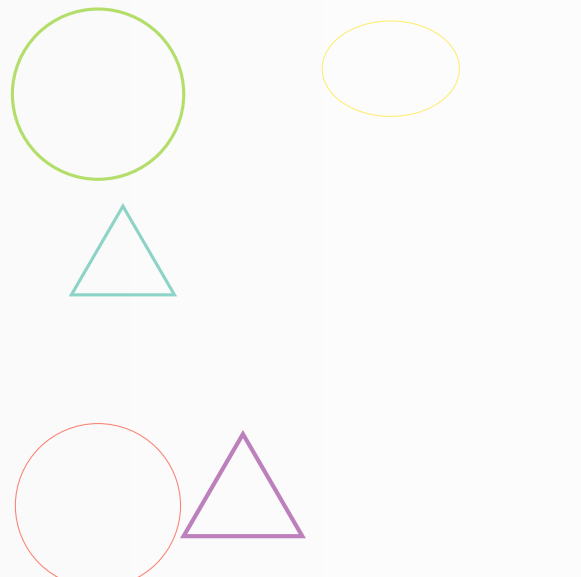[{"shape": "triangle", "thickness": 1.5, "radius": 0.51, "center": [0.211, 0.54]}, {"shape": "circle", "thickness": 0.5, "radius": 0.71, "center": [0.169, 0.124]}, {"shape": "circle", "thickness": 1.5, "radius": 0.74, "center": [0.169, 0.836]}, {"shape": "triangle", "thickness": 2, "radius": 0.59, "center": [0.418, 0.13]}, {"shape": "oval", "thickness": 0.5, "radius": 0.59, "center": [0.672, 0.88]}]